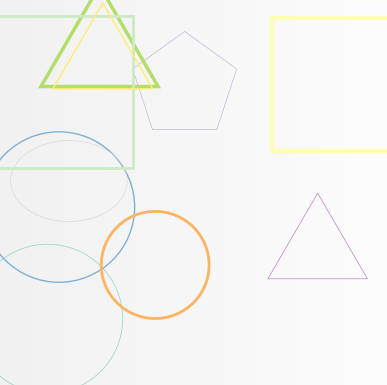[{"shape": "circle", "thickness": 0.5, "radius": 0.97, "center": [0.123, 0.172]}, {"shape": "square", "thickness": 3, "radius": 0.86, "center": [0.875, 0.78]}, {"shape": "pentagon", "thickness": 0.5, "radius": 0.71, "center": [0.477, 0.777]}, {"shape": "circle", "thickness": 1, "radius": 0.98, "center": [0.152, 0.462]}, {"shape": "circle", "thickness": 2, "radius": 0.7, "center": [0.401, 0.312]}, {"shape": "triangle", "thickness": 2.5, "radius": 0.87, "center": [0.257, 0.862]}, {"shape": "oval", "thickness": 0.5, "radius": 0.75, "center": [0.178, 0.53]}, {"shape": "triangle", "thickness": 0.5, "radius": 0.74, "center": [0.82, 0.35]}, {"shape": "square", "thickness": 2, "radius": 0.98, "center": [0.147, 0.762]}, {"shape": "triangle", "thickness": 1, "radius": 0.74, "center": [0.265, 0.843]}]